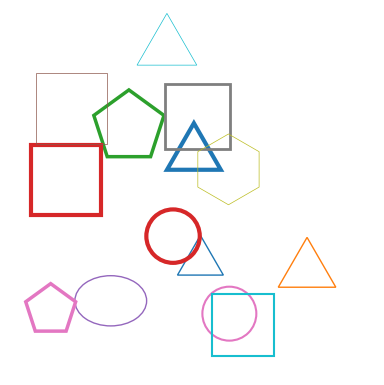[{"shape": "triangle", "thickness": 3, "radius": 0.4, "center": [0.504, 0.599]}, {"shape": "triangle", "thickness": 1, "radius": 0.34, "center": [0.521, 0.32]}, {"shape": "triangle", "thickness": 1, "radius": 0.43, "center": [0.798, 0.297]}, {"shape": "pentagon", "thickness": 2.5, "radius": 0.48, "center": [0.335, 0.671]}, {"shape": "square", "thickness": 3, "radius": 0.46, "center": [0.172, 0.532]}, {"shape": "circle", "thickness": 3, "radius": 0.35, "center": [0.449, 0.387]}, {"shape": "oval", "thickness": 1, "radius": 0.47, "center": [0.288, 0.219]}, {"shape": "square", "thickness": 0.5, "radius": 0.46, "center": [0.185, 0.718]}, {"shape": "pentagon", "thickness": 2.5, "radius": 0.34, "center": [0.132, 0.195]}, {"shape": "circle", "thickness": 1.5, "radius": 0.35, "center": [0.596, 0.185]}, {"shape": "square", "thickness": 2, "radius": 0.42, "center": [0.513, 0.697]}, {"shape": "hexagon", "thickness": 0.5, "radius": 0.46, "center": [0.593, 0.56]}, {"shape": "triangle", "thickness": 0.5, "radius": 0.45, "center": [0.434, 0.876]}, {"shape": "square", "thickness": 1.5, "radius": 0.4, "center": [0.631, 0.156]}]